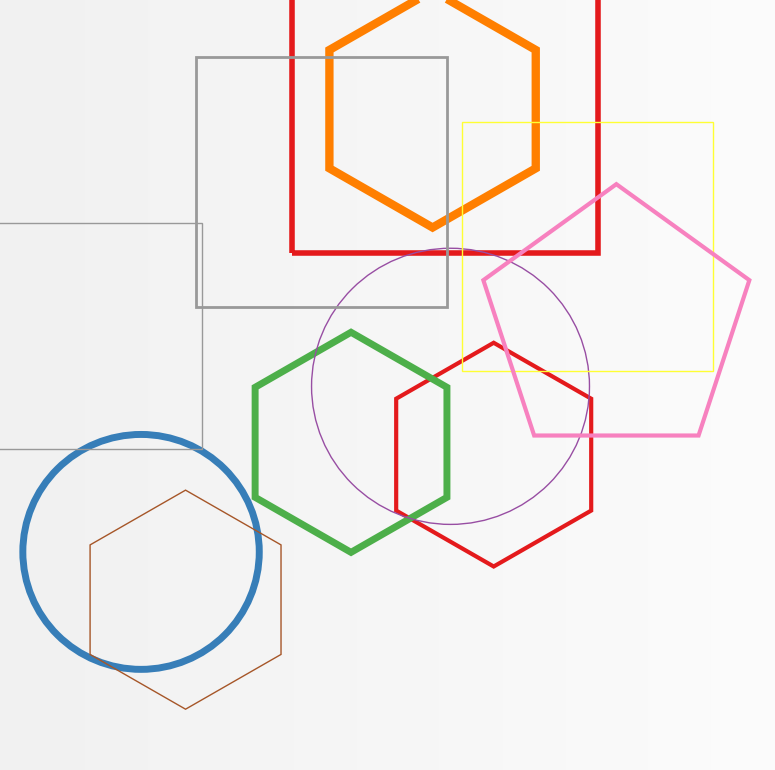[{"shape": "square", "thickness": 2, "radius": 0.98, "center": [0.574, 0.869]}, {"shape": "hexagon", "thickness": 1.5, "radius": 0.73, "center": [0.637, 0.41]}, {"shape": "circle", "thickness": 2.5, "radius": 0.76, "center": [0.182, 0.283]}, {"shape": "hexagon", "thickness": 2.5, "radius": 0.71, "center": [0.453, 0.426]}, {"shape": "circle", "thickness": 0.5, "radius": 0.9, "center": [0.581, 0.498]}, {"shape": "hexagon", "thickness": 3, "radius": 0.77, "center": [0.558, 0.858]}, {"shape": "square", "thickness": 0.5, "radius": 0.81, "center": [0.758, 0.68]}, {"shape": "hexagon", "thickness": 0.5, "radius": 0.71, "center": [0.239, 0.221]}, {"shape": "pentagon", "thickness": 1.5, "radius": 0.9, "center": [0.795, 0.58]}, {"shape": "square", "thickness": 0.5, "radius": 0.73, "center": [0.113, 0.563]}, {"shape": "square", "thickness": 1, "radius": 0.81, "center": [0.415, 0.764]}]